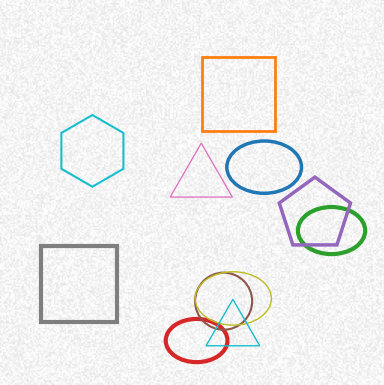[{"shape": "oval", "thickness": 2.5, "radius": 0.49, "center": [0.686, 0.566]}, {"shape": "square", "thickness": 2, "radius": 0.48, "center": [0.62, 0.756]}, {"shape": "oval", "thickness": 3, "radius": 0.44, "center": [0.861, 0.401]}, {"shape": "oval", "thickness": 3, "radius": 0.4, "center": [0.511, 0.115]}, {"shape": "pentagon", "thickness": 2.5, "radius": 0.49, "center": [0.818, 0.443]}, {"shape": "circle", "thickness": 1.5, "radius": 0.37, "center": [0.581, 0.218]}, {"shape": "triangle", "thickness": 1, "radius": 0.47, "center": [0.523, 0.535]}, {"shape": "square", "thickness": 3, "radius": 0.49, "center": [0.204, 0.261]}, {"shape": "oval", "thickness": 1, "radius": 0.5, "center": [0.606, 0.225]}, {"shape": "triangle", "thickness": 1, "radius": 0.4, "center": [0.605, 0.142]}, {"shape": "hexagon", "thickness": 1.5, "radius": 0.47, "center": [0.24, 0.608]}]